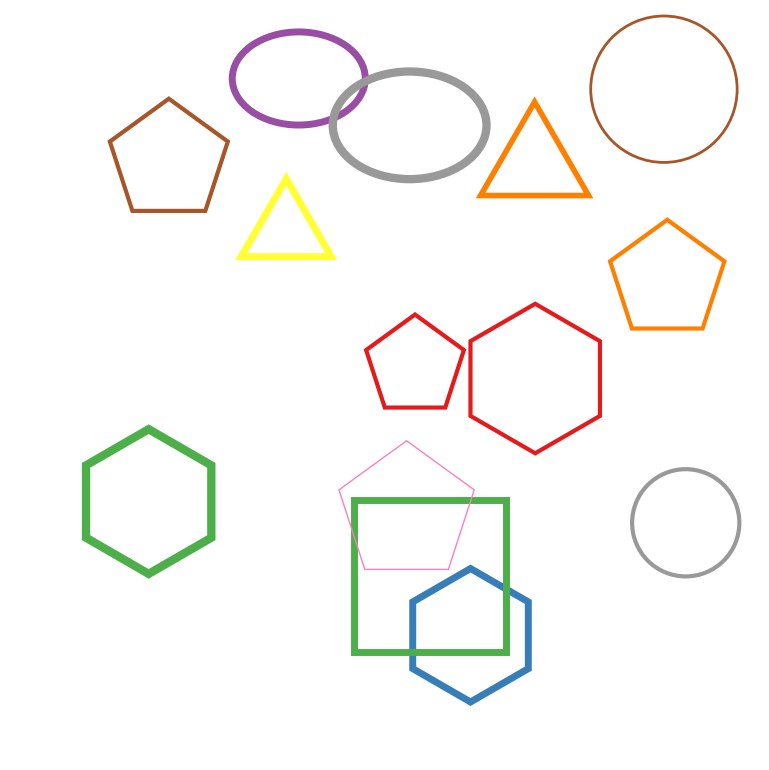[{"shape": "pentagon", "thickness": 1.5, "radius": 0.33, "center": [0.539, 0.525]}, {"shape": "hexagon", "thickness": 1.5, "radius": 0.49, "center": [0.695, 0.508]}, {"shape": "hexagon", "thickness": 2.5, "radius": 0.43, "center": [0.611, 0.175]}, {"shape": "hexagon", "thickness": 3, "radius": 0.47, "center": [0.193, 0.349]}, {"shape": "square", "thickness": 2.5, "radius": 0.49, "center": [0.558, 0.252]}, {"shape": "oval", "thickness": 2.5, "radius": 0.43, "center": [0.388, 0.898]}, {"shape": "pentagon", "thickness": 1.5, "radius": 0.39, "center": [0.867, 0.637]}, {"shape": "triangle", "thickness": 2, "radius": 0.41, "center": [0.694, 0.787]}, {"shape": "triangle", "thickness": 2.5, "radius": 0.34, "center": [0.372, 0.7]}, {"shape": "pentagon", "thickness": 1.5, "radius": 0.4, "center": [0.219, 0.791]}, {"shape": "circle", "thickness": 1, "radius": 0.48, "center": [0.862, 0.884]}, {"shape": "pentagon", "thickness": 0.5, "radius": 0.46, "center": [0.528, 0.335]}, {"shape": "circle", "thickness": 1.5, "radius": 0.35, "center": [0.891, 0.321]}, {"shape": "oval", "thickness": 3, "radius": 0.5, "center": [0.532, 0.837]}]